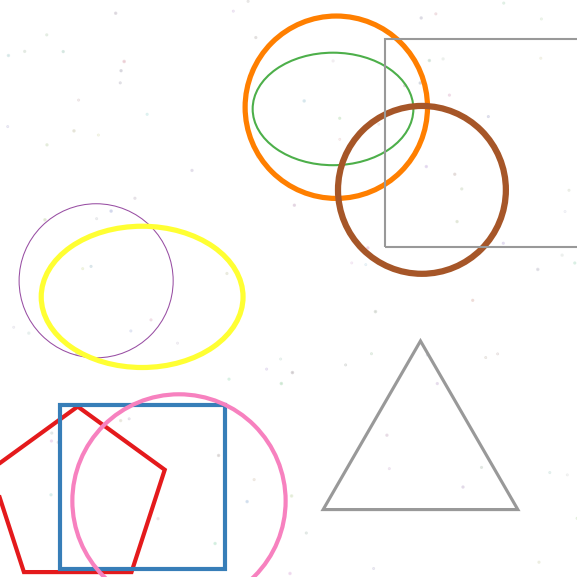[{"shape": "pentagon", "thickness": 2, "radius": 0.79, "center": [0.135, 0.137]}, {"shape": "square", "thickness": 2, "radius": 0.71, "center": [0.247, 0.156]}, {"shape": "oval", "thickness": 1, "radius": 0.7, "center": [0.577, 0.81]}, {"shape": "circle", "thickness": 0.5, "radius": 0.67, "center": [0.166, 0.513]}, {"shape": "circle", "thickness": 2.5, "radius": 0.79, "center": [0.582, 0.813]}, {"shape": "oval", "thickness": 2.5, "radius": 0.87, "center": [0.246, 0.485]}, {"shape": "circle", "thickness": 3, "radius": 0.73, "center": [0.731, 0.67]}, {"shape": "circle", "thickness": 2, "radius": 0.92, "center": [0.31, 0.132]}, {"shape": "triangle", "thickness": 1.5, "radius": 0.97, "center": [0.728, 0.214]}, {"shape": "square", "thickness": 1, "radius": 0.9, "center": [0.848, 0.751]}]